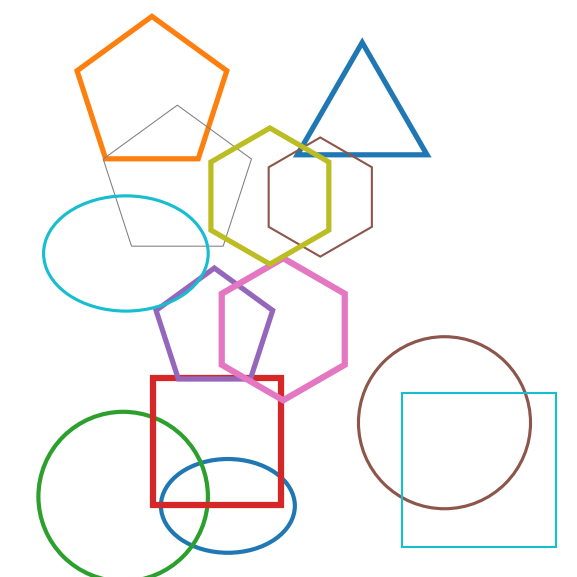[{"shape": "oval", "thickness": 2, "radius": 0.58, "center": [0.395, 0.123]}, {"shape": "triangle", "thickness": 2.5, "radius": 0.65, "center": [0.627, 0.796]}, {"shape": "pentagon", "thickness": 2.5, "radius": 0.68, "center": [0.263, 0.834]}, {"shape": "circle", "thickness": 2, "radius": 0.73, "center": [0.213, 0.139]}, {"shape": "square", "thickness": 3, "radius": 0.55, "center": [0.376, 0.234]}, {"shape": "pentagon", "thickness": 2.5, "radius": 0.53, "center": [0.371, 0.429]}, {"shape": "circle", "thickness": 1.5, "radius": 0.74, "center": [0.77, 0.267]}, {"shape": "hexagon", "thickness": 1, "radius": 0.52, "center": [0.555, 0.658]}, {"shape": "hexagon", "thickness": 3, "radius": 0.61, "center": [0.49, 0.429]}, {"shape": "pentagon", "thickness": 0.5, "radius": 0.67, "center": [0.307, 0.682]}, {"shape": "hexagon", "thickness": 2.5, "radius": 0.59, "center": [0.467, 0.66]}, {"shape": "oval", "thickness": 1.5, "radius": 0.71, "center": [0.218, 0.56]}, {"shape": "square", "thickness": 1, "radius": 0.67, "center": [0.829, 0.186]}]